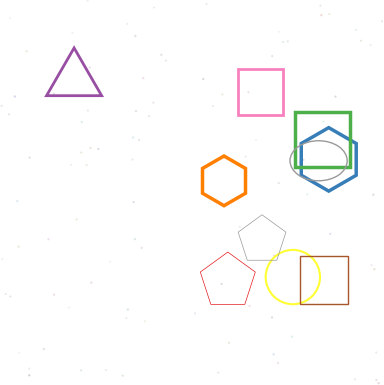[{"shape": "pentagon", "thickness": 0.5, "radius": 0.38, "center": [0.592, 0.27]}, {"shape": "hexagon", "thickness": 2.5, "radius": 0.41, "center": [0.854, 0.586]}, {"shape": "square", "thickness": 2.5, "radius": 0.36, "center": [0.837, 0.638]}, {"shape": "triangle", "thickness": 2, "radius": 0.41, "center": [0.192, 0.793]}, {"shape": "hexagon", "thickness": 2.5, "radius": 0.32, "center": [0.582, 0.53]}, {"shape": "circle", "thickness": 1.5, "radius": 0.35, "center": [0.761, 0.28]}, {"shape": "square", "thickness": 1, "radius": 0.31, "center": [0.841, 0.272]}, {"shape": "square", "thickness": 2, "radius": 0.29, "center": [0.676, 0.761]}, {"shape": "oval", "thickness": 1, "radius": 0.37, "center": [0.828, 0.582]}, {"shape": "pentagon", "thickness": 0.5, "radius": 0.33, "center": [0.681, 0.377]}]